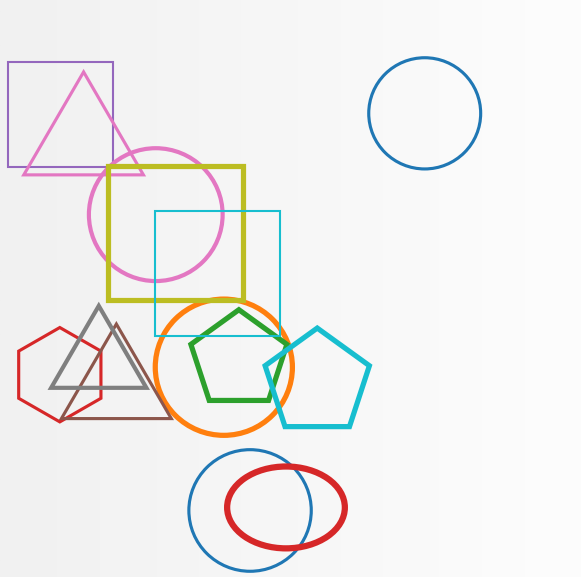[{"shape": "circle", "thickness": 1.5, "radius": 0.53, "center": [0.43, 0.115]}, {"shape": "circle", "thickness": 1.5, "radius": 0.48, "center": [0.731, 0.803]}, {"shape": "circle", "thickness": 2.5, "radius": 0.59, "center": [0.385, 0.363]}, {"shape": "pentagon", "thickness": 2.5, "radius": 0.43, "center": [0.411, 0.376]}, {"shape": "oval", "thickness": 3, "radius": 0.51, "center": [0.492, 0.12]}, {"shape": "hexagon", "thickness": 1.5, "radius": 0.41, "center": [0.103, 0.35]}, {"shape": "square", "thickness": 1, "radius": 0.45, "center": [0.104, 0.801]}, {"shape": "triangle", "thickness": 1.5, "radius": 0.55, "center": [0.2, 0.329]}, {"shape": "circle", "thickness": 2, "radius": 0.58, "center": [0.268, 0.627]}, {"shape": "triangle", "thickness": 1.5, "radius": 0.59, "center": [0.144, 0.756]}, {"shape": "triangle", "thickness": 2, "radius": 0.47, "center": [0.17, 0.375]}, {"shape": "square", "thickness": 2.5, "radius": 0.58, "center": [0.303, 0.595]}, {"shape": "pentagon", "thickness": 2.5, "radius": 0.47, "center": [0.546, 0.337]}, {"shape": "square", "thickness": 1, "radius": 0.54, "center": [0.374, 0.525]}]